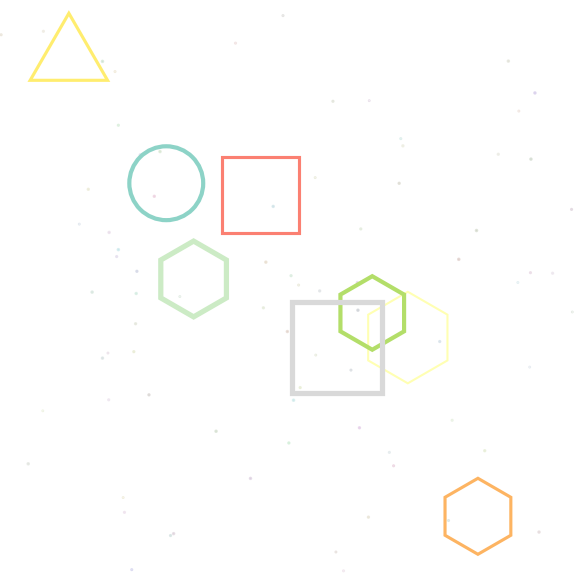[{"shape": "circle", "thickness": 2, "radius": 0.32, "center": [0.288, 0.682]}, {"shape": "hexagon", "thickness": 1, "radius": 0.4, "center": [0.706, 0.415]}, {"shape": "square", "thickness": 1.5, "radius": 0.33, "center": [0.451, 0.662]}, {"shape": "hexagon", "thickness": 1.5, "radius": 0.33, "center": [0.828, 0.105]}, {"shape": "hexagon", "thickness": 2, "radius": 0.32, "center": [0.645, 0.457]}, {"shape": "square", "thickness": 2.5, "radius": 0.39, "center": [0.583, 0.398]}, {"shape": "hexagon", "thickness": 2.5, "radius": 0.33, "center": [0.335, 0.516]}, {"shape": "triangle", "thickness": 1.5, "radius": 0.39, "center": [0.119, 0.899]}]